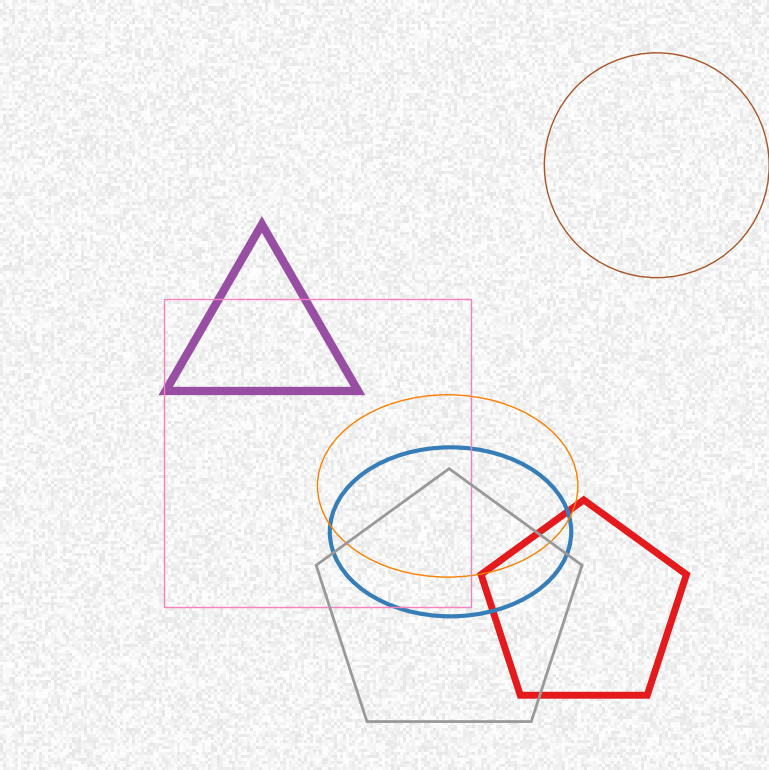[{"shape": "pentagon", "thickness": 2.5, "radius": 0.7, "center": [0.758, 0.211]}, {"shape": "oval", "thickness": 1.5, "radius": 0.78, "center": [0.585, 0.309]}, {"shape": "triangle", "thickness": 3, "radius": 0.72, "center": [0.34, 0.564]}, {"shape": "oval", "thickness": 0.5, "radius": 0.85, "center": [0.581, 0.369]}, {"shape": "circle", "thickness": 0.5, "radius": 0.73, "center": [0.853, 0.785]}, {"shape": "square", "thickness": 0.5, "radius": 1.0, "center": [0.412, 0.412]}, {"shape": "pentagon", "thickness": 1, "radius": 0.91, "center": [0.583, 0.21]}]